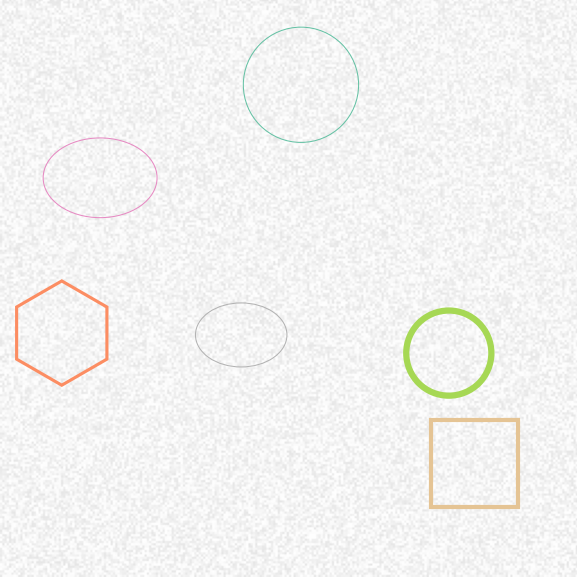[{"shape": "circle", "thickness": 0.5, "radius": 0.5, "center": [0.521, 0.852]}, {"shape": "hexagon", "thickness": 1.5, "radius": 0.45, "center": [0.107, 0.422]}, {"shape": "oval", "thickness": 0.5, "radius": 0.49, "center": [0.173, 0.691]}, {"shape": "circle", "thickness": 3, "radius": 0.37, "center": [0.777, 0.388]}, {"shape": "square", "thickness": 2, "radius": 0.38, "center": [0.822, 0.197]}, {"shape": "oval", "thickness": 0.5, "radius": 0.4, "center": [0.418, 0.419]}]